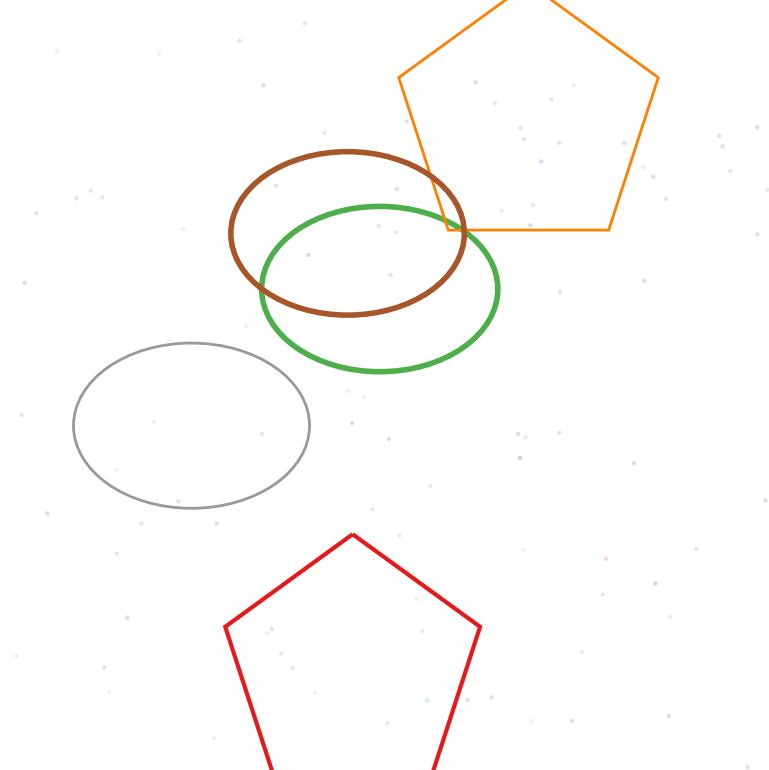[{"shape": "pentagon", "thickness": 1.5, "radius": 0.87, "center": [0.458, 0.132]}, {"shape": "oval", "thickness": 2, "radius": 0.77, "center": [0.493, 0.625]}, {"shape": "pentagon", "thickness": 1, "radius": 0.89, "center": [0.686, 0.845]}, {"shape": "oval", "thickness": 2, "radius": 0.76, "center": [0.451, 0.697]}, {"shape": "oval", "thickness": 1, "radius": 0.77, "center": [0.249, 0.447]}]